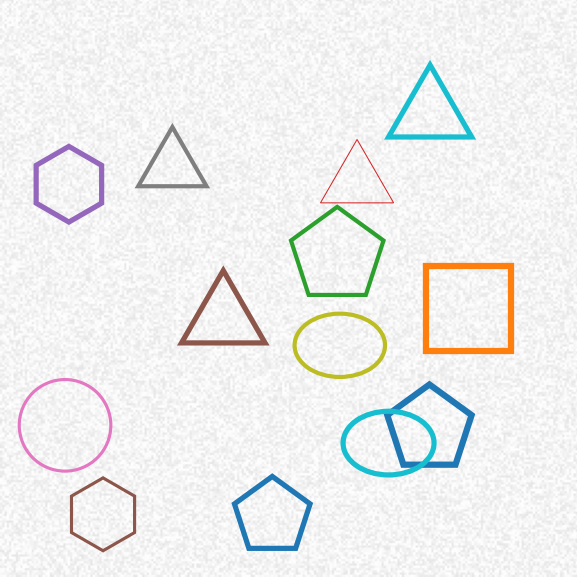[{"shape": "pentagon", "thickness": 3, "radius": 0.38, "center": [0.744, 0.257]}, {"shape": "pentagon", "thickness": 2.5, "radius": 0.34, "center": [0.471, 0.105]}, {"shape": "square", "thickness": 3, "radius": 0.37, "center": [0.812, 0.465]}, {"shape": "pentagon", "thickness": 2, "radius": 0.42, "center": [0.584, 0.557]}, {"shape": "triangle", "thickness": 0.5, "radius": 0.37, "center": [0.618, 0.684]}, {"shape": "hexagon", "thickness": 2.5, "radius": 0.33, "center": [0.119, 0.68]}, {"shape": "triangle", "thickness": 2.5, "radius": 0.42, "center": [0.387, 0.447]}, {"shape": "hexagon", "thickness": 1.5, "radius": 0.32, "center": [0.178, 0.109]}, {"shape": "circle", "thickness": 1.5, "radius": 0.4, "center": [0.113, 0.263]}, {"shape": "triangle", "thickness": 2, "radius": 0.34, "center": [0.298, 0.711]}, {"shape": "oval", "thickness": 2, "radius": 0.39, "center": [0.588, 0.401]}, {"shape": "triangle", "thickness": 2.5, "radius": 0.42, "center": [0.745, 0.803]}, {"shape": "oval", "thickness": 2.5, "radius": 0.39, "center": [0.673, 0.232]}]